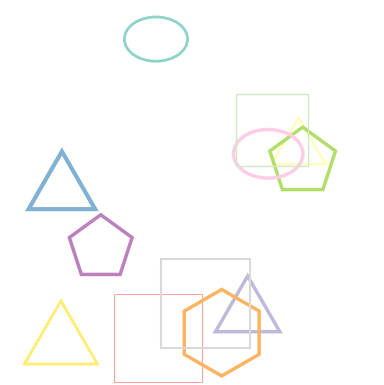[{"shape": "oval", "thickness": 2, "radius": 0.41, "center": [0.405, 0.898]}, {"shape": "triangle", "thickness": 1.5, "radius": 0.4, "center": [0.776, 0.614]}, {"shape": "triangle", "thickness": 2.5, "radius": 0.48, "center": [0.643, 0.187]}, {"shape": "square", "thickness": 0.5, "radius": 0.57, "center": [0.41, 0.122]}, {"shape": "triangle", "thickness": 3, "radius": 0.5, "center": [0.161, 0.507]}, {"shape": "hexagon", "thickness": 2.5, "radius": 0.56, "center": [0.576, 0.136]}, {"shape": "pentagon", "thickness": 2.5, "radius": 0.45, "center": [0.786, 0.58]}, {"shape": "oval", "thickness": 2.5, "radius": 0.45, "center": [0.697, 0.601]}, {"shape": "square", "thickness": 1.5, "radius": 0.58, "center": [0.534, 0.212]}, {"shape": "pentagon", "thickness": 2.5, "radius": 0.43, "center": [0.262, 0.356]}, {"shape": "square", "thickness": 1, "radius": 0.47, "center": [0.707, 0.662]}, {"shape": "triangle", "thickness": 2, "radius": 0.55, "center": [0.158, 0.109]}]